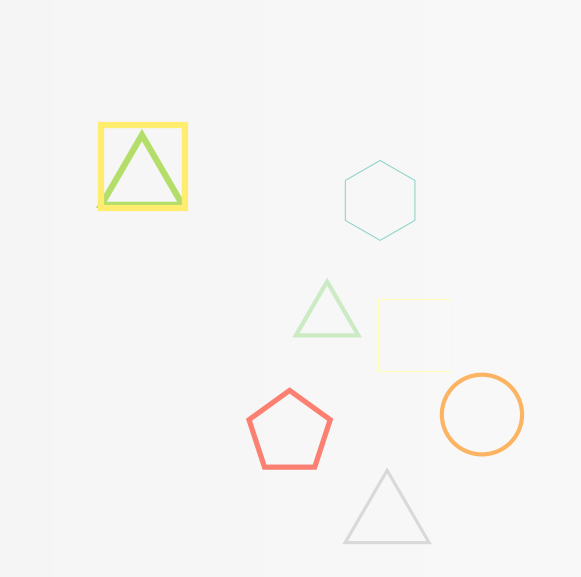[{"shape": "hexagon", "thickness": 0.5, "radius": 0.35, "center": [0.654, 0.652]}, {"shape": "square", "thickness": 0.5, "radius": 0.32, "center": [0.713, 0.419]}, {"shape": "pentagon", "thickness": 2.5, "radius": 0.37, "center": [0.498, 0.25]}, {"shape": "circle", "thickness": 2, "radius": 0.35, "center": [0.829, 0.281]}, {"shape": "triangle", "thickness": 3, "radius": 0.4, "center": [0.244, 0.685]}, {"shape": "triangle", "thickness": 1.5, "radius": 0.42, "center": [0.666, 0.101]}, {"shape": "triangle", "thickness": 2, "radius": 0.31, "center": [0.563, 0.449]}, {"shape": "square", "thickness": 3, "radius": 0.36, "center": [0.246, 0.711]}]